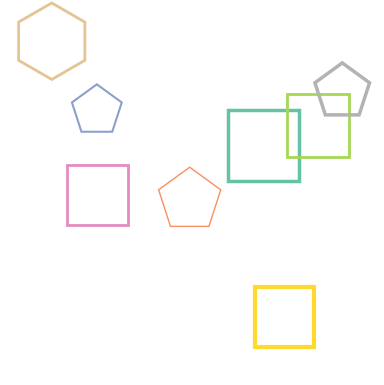[{"shape": "square", "thickness": 2.5, "radius": 0.47, "center": [0.684, 0.622]}, {"shape": "pentagon", "thickness": 1, "radius": 0.42, "center": [0.493, 0.481]}, {"shape": "pentagon", "thickness": 1.5, "radius": 0.34, "center": [0.252, 0.713]}, {"shape": "square", "thickness": 2, "radius": 0.4, "center": [0.253, 0.494]}, {"shape": "square", "thickness": 2, "radius": 0.41, "center": [0.826, 0.674]}, {"shape": "square", "thickness": 3, "radius": 0.39, "center": [0.739, 0.177]}, {"shape": "hexagon", "thickness": 2, "radius": 0.5, "center": [0.134, 0.893]}, {"shape": "pentagon", "thickness": 2.5, "radius": 0.37, "center": [0.889, 0.762]}]